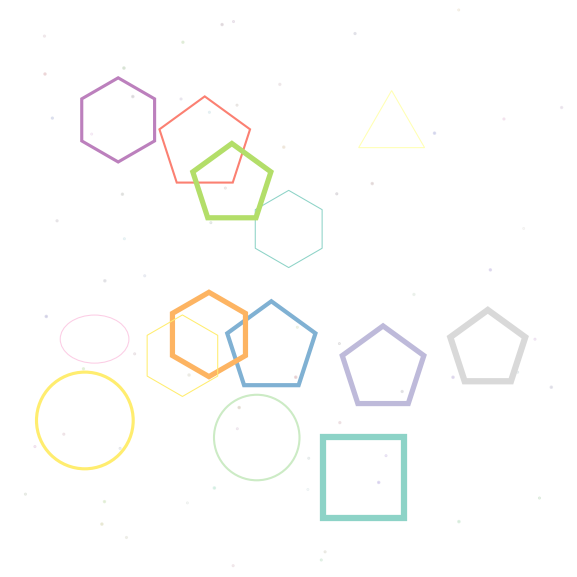[{"shape": "square", "thickness": 3, "radius": 0.35, "center": [0.63, 0.172]}, {"shape": "hexagon", "thickness": 0.5, "radius": 0.33, "center": [0.5, 0.603]}, {"shape": "triangle", "thickness": 0.5, "radius": 0.33, "center": [0.678, 0.776]}, {"shape": "pentagon", "thickness": 2.5, "radius": 0.37, "center": [0.663, 0.36]}, {"shape": "pentagon", "thickness": 1, "radius": 0.41, "center": [0.355, 0.75]}, {"shape": "pentagon", "thickness": 2, "radius": 0.4, "center": [0.47, 0.397]}, {"shape": "hexagon", "thickness": 2.5, "radius": 0.37, "center": [0.362, 0.42]}, {"shape": "pentagon", "thickness": 2.5, "radius": 0.36, "center": [0.401, 0.68]}, {"shape": "oval", "thickness": 0.5, "radius": 0.3, "center": [0.164, 0.412]}, {"shape": "pentagon", "thickness": 3, "radius": 0.34, "center": [0.845, 0.394]}, {"shape": "hexagon", "thickness": 1.5, "radius": 0.36, "center": [0.205, 0.792]}, {"shape": "circle", "thickness": 1, "radius": 0.37, "center": [0.445, 0.242]}, {"shape": "hexagon", "thickness": 0.5, "radius": 0.35, "center": [0.316, 0.383]}, {"shape": "circle", "thickness": 1.5, "radius": 0.42, "center": [0.147, 0.271]}]